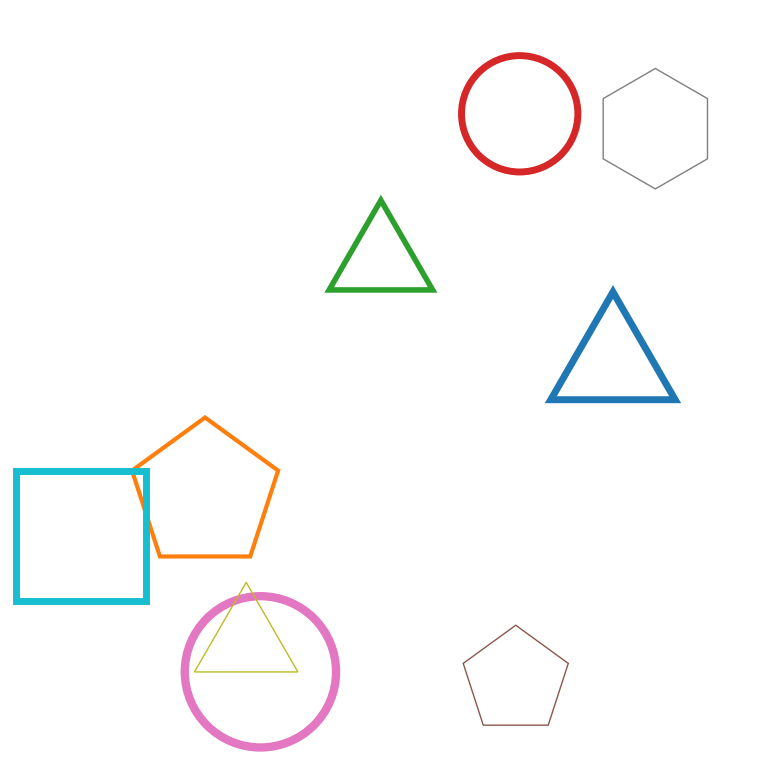[{"shape": "triangle", "thickness": 2.5, "radius": 0.47, "center": [0.796, 0.528]}, {"shape": "pentagon", "thickness": 1.5, "radius": 0.5, "center": [0.266, 0.358]}, {"shape": "triangle", "thickness": 2, "radius": 0.39, "center": [0.495, 0.662]}, {"shape": "circle", "thickness": 2.5, "radius": 0.38, "center": [0.675, 0.852]}, {"shape": "pentagon", "thickness": 0.5, "radius": 0.36, "center": [0.67, 0.116]}, {"shape": "circle", "thickness": 3, "radius": 0.49, "center": [0.338, 0.127]}, {"shape": "hexagon", "thickness": 0.5, "radius": 0.39, "center": [0.851, 0.833]}, {"shape": "triangle", "thickness": 0.5, "radius": 0.39, "center": [0.32, 0.166]}, {"shape": "square", "thickness": 2.5, "radius": 0.42, "center": [0.105, 0.304]}]